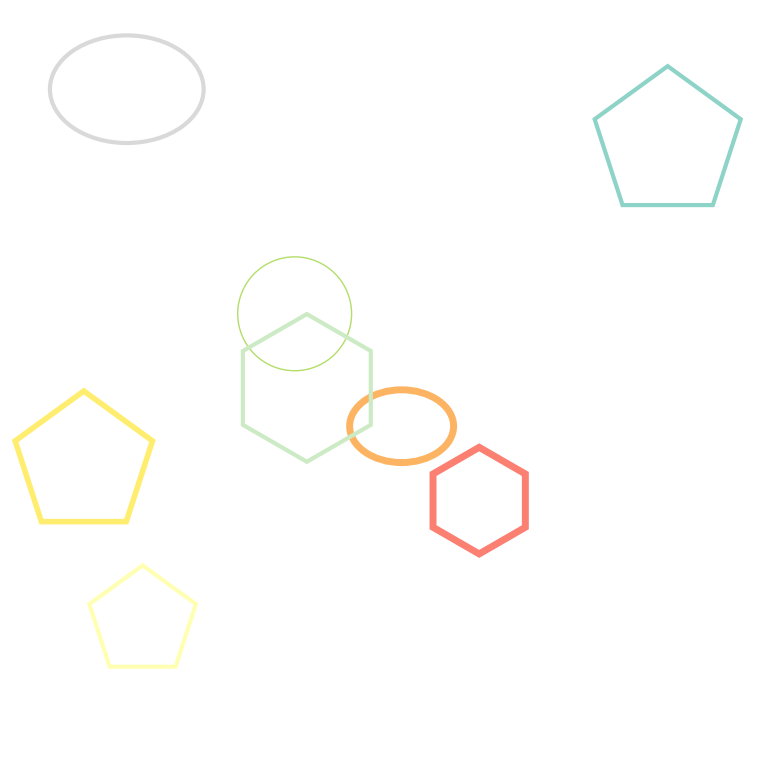[{"shape": "pentagon", "thickness": 1.5, "radius": 0.5, "center": [0.867, 0.814]}, {"shape": "pentagon", "thickness": 1.5, "radius": 0.36, "center": [0.185, 0.193]}, {"shape": "hexagon", "thickness": 2.5, "radius": 0.35, "center": [0.622, 0.35]}, {"shape": "oval", "thickness": 2.5, "radius": 0.34, "center": [0.522, 0.446]}, {"shape": "circle", "thickness": 0.5, "radius": 0.37, "center": [0.383, 0.592]}, {"shape": "oval", "thickness": 1.5, "radius": 0.5, "center": [0.165, 0.884]}, {"shape": "hexagon", "thickness": 1.5, "radius": 0.48, "center": [0.398, 0.496]}, {"shape": "pentagon", "thickness": 2, "radius": 0.47, "center": [0.109, 0.398]}]